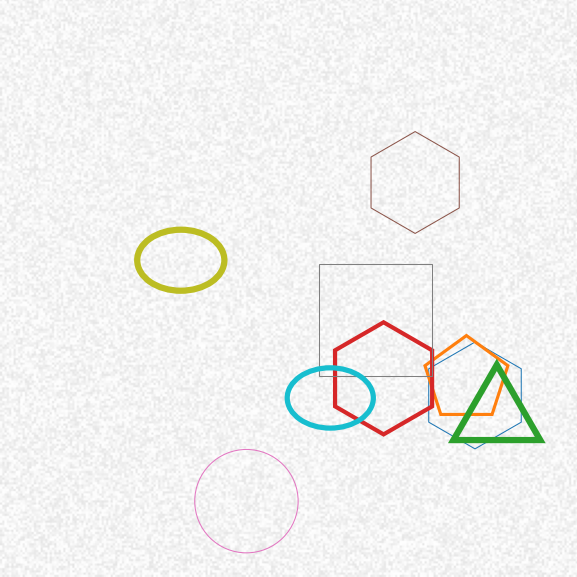[{"shape": "hexagon", "thickness": 0.5, "radius": 0.46, "center": [0.823, 0.314]}, {"shape": "pentagon", "thickness": 1.5, "radius": 0.38, "center": [0.808, 0.343]}, {"shape": "triangle", "thickness": 3, "radius": 0.43, "center": [0.86, 0.281]}, {"shape": "hexagon", "thickness": 2, "radius": 0.49, "center": [0.664, 0.344]}, {"shape": "hexagon", "thickness": 0.5, "radius": 0.44, "center": [0.719, 0.683]}, {"shape": "circle", "thickness": 0.5, "radius": 0.45, "center": [0.427, 0.131]}, {"shape": "square", "thickness": 0.5, "radius": 0.49, "center": [0.65, 0.445]}, {"shape": "oval", "thickness": 3, "radius": 0.38, "center": [0.313, 0.549]}, {"shape": "oval", "thickness": 2.5, "radius": 0.37, "center": [0.572, 0.31]}]